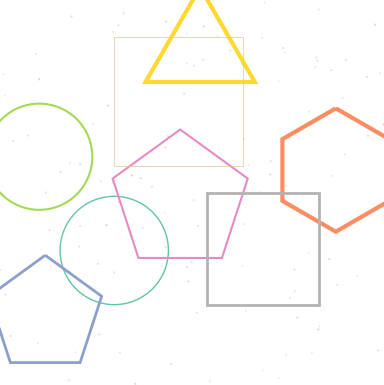[{"shape": "circle", "thickness": 1, "radius": 0.7, "center": [0.297, 0.349]}, {"shape": "hexagon", "thickness": 3, "radius": 0.8, "center": [0.872, 0.558]}, {"shape": "pentagon", "thickness": 2, "radius": 0.77, "center": [0.117, 0.183]}, {"shape": "pentagon", "thickness": 1.5, "radius": 0.92, "center": [0.468, 0.479]}, {"shape": "circle", "thickness": 1.5, "radius": 0.69, "center": [0.102, 0.593]}, {"shape": "triangle", "thickness": 3, "radius": 0.82, "center": [0.52, 0.869]}, {"shape": "square", "thickness": 0.5, "radius": 0.84, "center": [0.463, 0.735]}, {"shape": "square", "thickness": 2, "radius": 0.73, "center": [0.682, 0.353]}]